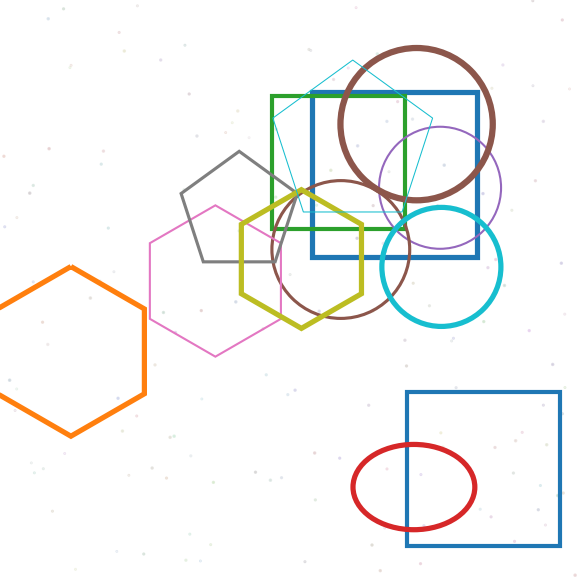[{"shape": "square", "thickness": 2.5, "radius": 0.71, "center": [0.683, 0.698]}, {"shape": "square", "thickness": 2, "radius": 0.66, "center": [0.837, 0.187]}, {"shape": "hexagon", "thickness": 2.5, "radius": 0.73, "center": [0.123, 0.391]}, {"shape": "square", "thickness": 2, "radius": 0.58, "center": [0.586, 0.717]}, {"shape": "oval", "thickness": 2.5, "radius": 0.53, "center": [0.717, 0.156]}, {"shape": "circle", "thickness": 1, "radius": 0.53, "center": [0.762, 0.674]}, {"shape": "circle", "thickness": 3, "radius": 0.66, "center": [0.721, 0.784]}, {"shape": "circle", "thickness": 1.5, "radius": 0.6, "center": [0.59, 0.567]}, {"shape": "hexagon", "thickness": 1, "radius": 0.66, "center": [0.373, 0.513]}, {"shape": "pentagon", "thickness": 1.5, "radius": 0.53, "center": [0.414, 0.631]}, {"shape": "hexagon", "thickness": 2.5, "radius": 0.6, "center": [0.522, 0.551]}, {"shape": "circle", "thickness": 2.5, "radius": 0.52, "center": [0.764, 0.537]}, {"shape": "pentagon", "thickness": 0.5, "radius": 0.73, "center": [0.611, 0.75]}]